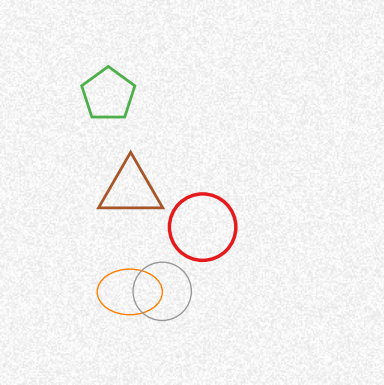[{"shape": "circle", "thickness": 2.5, "radius": 0.43, "center": [0.526, 0.41]}, {"shape": "pentagon", "thickness": 2, "radius": 0.36, "center": [0.281, 0.755]}, {"shape": "oval", "thickness": 1, "radius": 0.42, "center": [0.337, 0.242]}, {"shape": "triangle", "thickness": 2, "radius": 0.48, "center": [0.339, 0.508]}, {"shape": "circle", "thickness": 1, "radius": 0.38, "center": [0.421, 0.243]}]